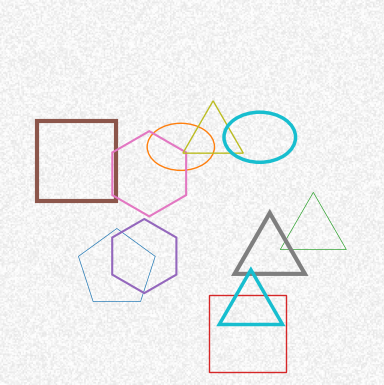[{"shape": "pentagon", "thickness": 0.5, "radius": 0.52, "center": [0.303, 0.302]}, {"shape": "oval", "thickness": 1, "radius": 0.44, "center": [0.47, 0.619]}, {"shape": "triangle", "thickness": 0.5, "radius": 0.5, "center": [0.814, 0.401]}, {"shape": "square", "thickness": 1, "radius": 0.5, "center": [0.642, 0.133]}, {"shape": "hexagon", "thickness": 1.5, "radius": 0.48, "center": [0.375, 0.335]}, {"shape": "square", "thickness": 3, "radius": 0.52, "center": [0.199, 0.581]}, {"shape": "hexagon", "thickness": 1.5, "radius": 0.55, "center": [0.388, 0.549]}, {"shape": "triangle", "thickness": 3, "radius": 0.53, "center": [0.701, 0.341]}, {"shape": "triangle", "thickness": 1, "radius": 0.45, "center": [0.554, 0.647]}, {"shape": "oval", "thickness": 2.5, "radius": 0.46, "center": [0.675, 0.644]}, {"shape": "triangle", "thickness": 2.5, "radius": 0.47, "center": [0.652, 0.205]}]